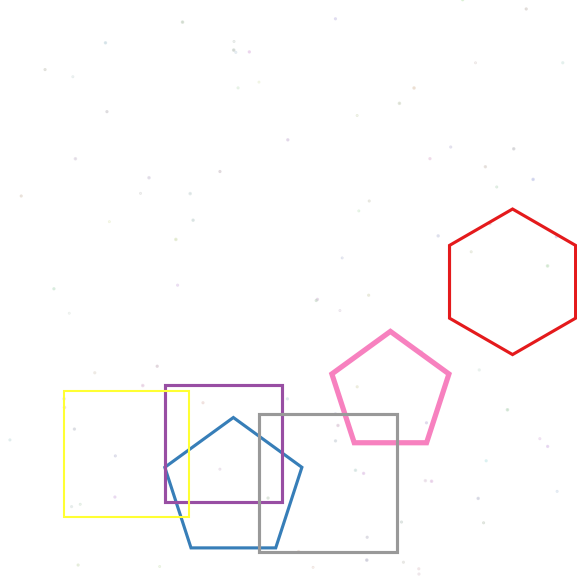[{"shape": "hexagon", "thickness": 1.5, "radius": 0.63, "center": [0.888, 0.511]}, {"shape": "pentagon", "thickness": 1.5, "radius": 0.62, "center": [0.404, 0.151]}, {"shape": "square", "thickness": 1.5, "radius": 0.51, "center": [0.387, 0.231]}, {"shape": "square", "thickness": 1, "radius": 0.54, "center": [0.219, 0.213]}, {"shape": "pentagon", "thickness": 2.5, "radius": 0.53, "center": [0.676, 0.319]}, {"shape": "square", "thickness": 1.5, "radius": 0.6, "center": [0.568, 0.163]}]